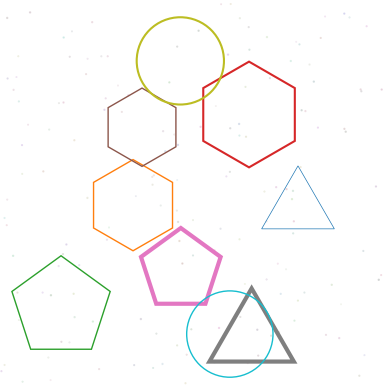[{"shape": "triangle", "thickness": 0.5, "radius": 0.55, "center": [0.774, 0.46]}, {"shape": "hexagon", "thickness": 1, "radius": 0.59, "center": [0.346, 0.467]}, {"shape": "pentagon", "thickness": 1, "radius": 0.67, "center": [0.159, 0.201]}, {"shape": "hexagon", "thickness": 1.5, "radius": 0.69, "center": [0.647, 0.703]}, {"shape": "hexagon", "thickness": 1, "radius": 0.51, "center": [0.369, 0.67]}, {"shape": "pentagon", "thickness": 3, "radius": 0.54, "center": [0.47, 0.299]}, {"shape": "triangle", "thickness": 3, "radius": 0.63, "center": [0.654, 0.124]}, {"shape": "circle", "thickness": 1.5, "radius": 0.57, "center": [0.468, 0.842]}, {"shape": "circle", "thickness": 1, "radius": 0.56, "center": [0.597, 0.132]}]